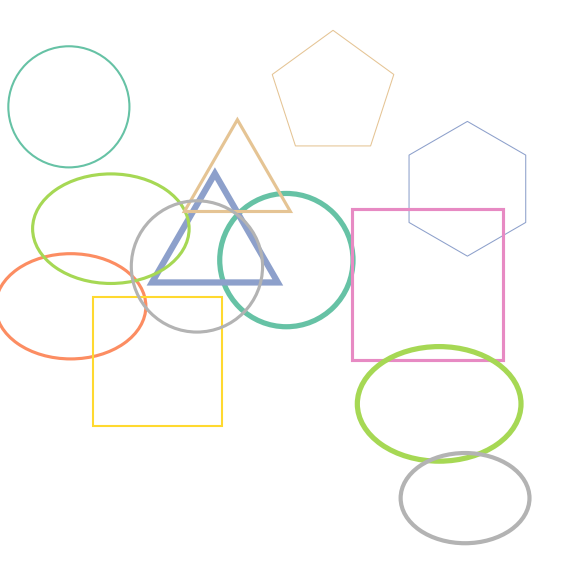[{"shape": "circle", "thickness": 2.5, "radius": 0.58, "center": [0.496, 0.549]}, {"shape": "circle", "thickness": 1, "radius": 0.52, "center": [0.119, 0.814]}, {"shape": "oval", "thickness": 1.5, "radius": 0.65, "center": [0.122, 0.469]}, {"shape": "hexagon", "thickness": 0.5, "radius": 0.58, "center": [0.809, 0.672]}, {"shape": "triangle", "thickness": 3, "radius": 0.63, "center": [0.372, 0.573]}, {"shape": "square", "thickness": 1.5, "radius": 0.65, "center": [0.74, 0.506]}, {"shape": "oval", "thickness": 1.5, "radius": 0.68, "center": [0.192, 0.603]}, {"shape": "oval", "thickness": 2.5, "radius": 0.71, "center": [0.76, 0.3]}, {"shape": "square", "thickness": 1, "radius": 0.56, "center": [0.273, 0.373]}, {"shape": "triangle", "thickness": 1.5, "radius": 0.53, "center": [0.411, 0.686]}, {"shape": "pentagon", "thickness": 0.5, "radius": 0.55, "center": [0.577, 0.836]}, {"shape": "circle", "thickness": 1.5, "radius": 0.57, "center": [0.341, 0.538]}, {"shape": "oval", "thickness": 2, "radius": 0.56, "center": [0.805, 0.137]}]